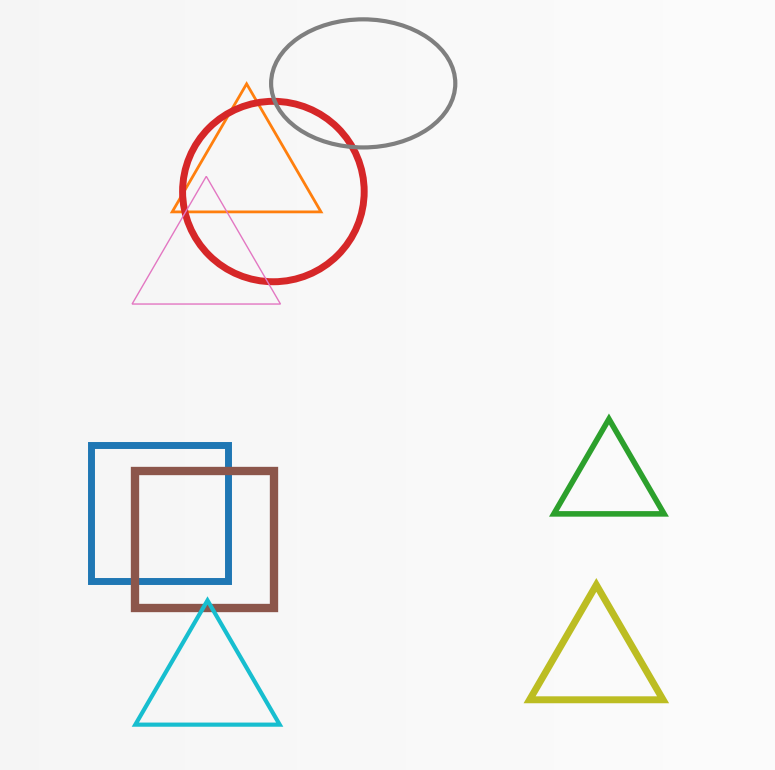[{"shape": "square", "thickness": 2.5, "radius": 0.44, "center": [0.206, 0.334]}, {"shape": "triangle", "thickness": 1, "radius": 0.55, "center": [0.318, 0.78]}, {"shape": "triangle", "thickness": 2, "radius": 0.41, "center": [0.786, 0.374]}, {"shape": "circle", "thickness": 2.5, "radius": 0.59, "center": [0.353, 0.751]}, {"shape": "square", "thickness": 3, "radius": 0.45, "center": [0.264, 0.299]}, {"shape": "triangle", "thickness": 0.5, "radius": 0.55, "center": [0.266, 0.66]}, {"shape": "oval", "thickness": 1.5, "radius": 0.59, "center": [0.469, 0.892]}, {"shape": "triangle", "thickness": 2.5, "radius": 0.5, "center": [0.769, 0.141]}, {"shape": "triangle", "thickness": 1.5, "radius": 0.54, "center": [0.268, 0.113]}]